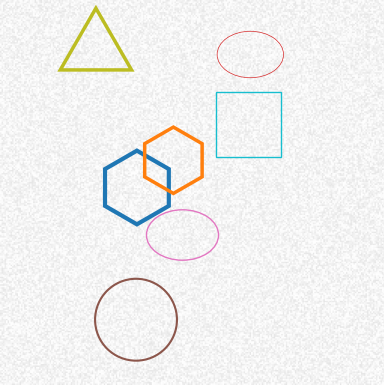[{"shape": "hexagon", "thickness": 3, "radius": 0.48, "center": [0.356, 0.513]}, {"shape": "hexagon", "thickness": 2.5, "radius": 0.43, "center": [0.45, 0.584]}, {"shape": "oval", "thickness": 0.5, "radius": 0.43, "center": [0.65, 0.858]}, {"shape": "circle", "thickness": 1.5, "radius": 0.53, "center": [0.353, 0.17]}, {"shape": "oval", "thickness": 1, "radius": 0.47, "center": [0.474, 0.39]}, {"shape": "triangle", "thickness": 2.5, "radius": 0.53, "center": [0.249, 0.872]}, {"shape": "square", "thickness": 1, "radius": 0.42, "center": [0.645, 0.677]}]